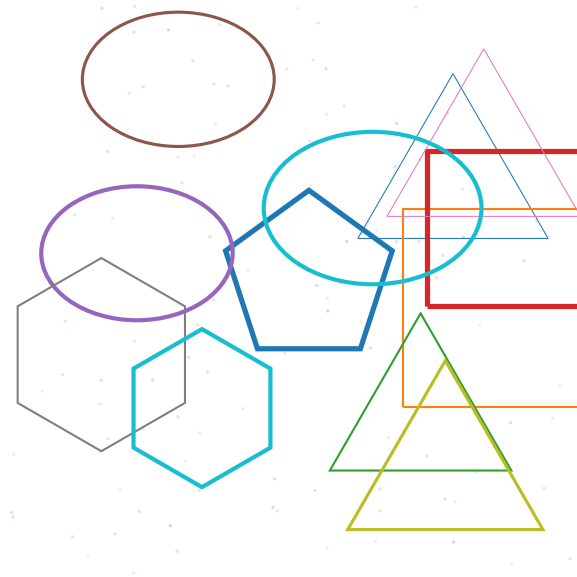[{"shape": "triangle", "thickness": 0.5, "radius": 0.95, "center": [0.784, 0.681]}, {"shape": "pentagon", "thickness": 2.5, "radius": 0.76, "center": [0.535, 0.518]}, {"shape": "square", "thickness": 1, "radius": 0.86, "center": [0.87, 0.466]}, {"shape": "triangle", "thickness": 1, "radius": 0.91, "center": [0.728, 0.275]}, {"shape": "square", "thickness": 2.5, "radius": 0.67, "center": [0.874, 0.604]}, {"shape": "oval", "thickness": 2, "radius": 0.83, "center": [0.237, 0.561]}, {"shape": "oval", "thickness": 1.5, "radius": 0.83, "center": [0.309, 0.862]}, {"shape": "triangle", "thickness": 0.5, "radius": 0.97, "center": [0.838, 0.721]}, {"shape": "hexagon", "thickness": 1, "radius": 0.84, "center": [0.175, 0.385]}, {"shape": "triangle", "thickness": 1.5, "radius": 0.98, "center": [0.771, 0.18]}, {"shape": "oval", "thickness": 2, "radius": 0.94, "center": [0.645, 0.639]}, {"shape": "hexagon", "thickness": 2, "radius": 0.68, "center": [0.35, 0.292]}]